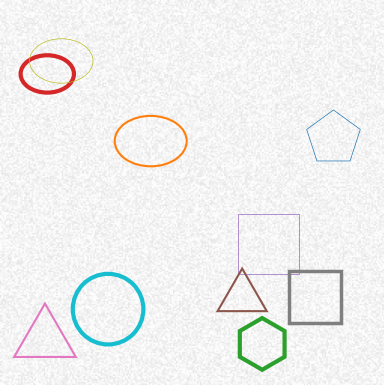[{"shape": "pentagon", "thickness": 0.5, "radius": 0.37, "center": [0.866, 0.641]}, {"shape": "oval", "thickness": 1.5, "radius": 0.47, "center": [0.391, 0.634]}, {"shape": "hexagon", "thickness": 3, "radius": 0.34, "center": [0.681, 0.107]}, {"shape": "oval", "thickness": 3, "radius": 0.35, "center": [0.123, 0.808]}, {"shape": "square", "thickness": 0.5, "radius": 0.39, "center": [0.697, 0.366]}, {"shape": "triangle", "thickness": 1.5, "radius": 0.37, "center": [0.629, 0.229]}, {"shape": "triangle", "thickness": 1.5, "radius": 0.46, "center": [0.117, 0.119]}, {"shape": "square", "thickness": 2.5, "radius": 0.34, "center": [0.819, 0.229]}, {"shape": "oval", "thickness": 0.5, "radius": 0.41, "center": [0.159, 0.842]}, {"shape": "circle", "thickness": 3, "radius": 0.46, "center": [0.281, 0.197]}]